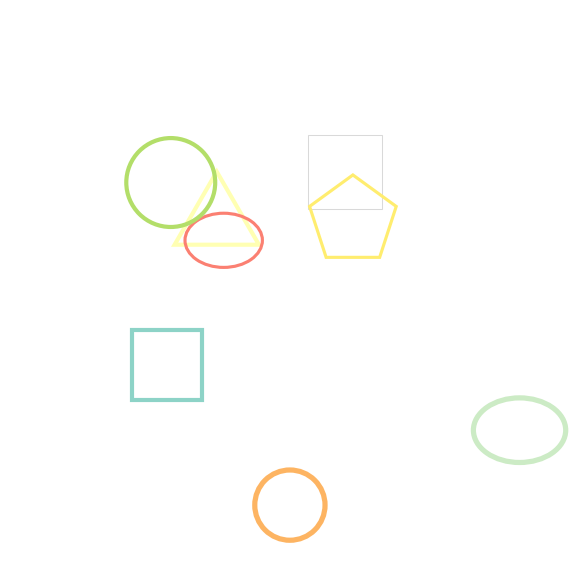[{"shape": "square", "thickness": 2, "radius": 0.31, "center": [0.289, 0.367]}, {"shape": "triangle", "thickness": 2, "radius": 0.42, "center": [0.375, 0.618]}, {"shape": "oval", "thickness": 1.5, "radius": 0.34, "center": [0.387, 0.583]}, {"shape": "circle", "thickness": 2.5, "radius": 0.3, "center": [0.502, 0.124]}, {"shape": "circle", "thickness": 2, "radius": 0.38, "center": [0.296, 0.683]}, {"shape": "square", "thickness": 0.5, "radius": 0.32, "center": [0.597, 0.702]}, {"shape": "oval", "thickness": 2.5, "radius": 0.4, "center": [0.9, 0.254]}, {"shape": "pentagon", "thickness": 1.5, "radius": 0.39, "center": [0.611, 0.617]}]